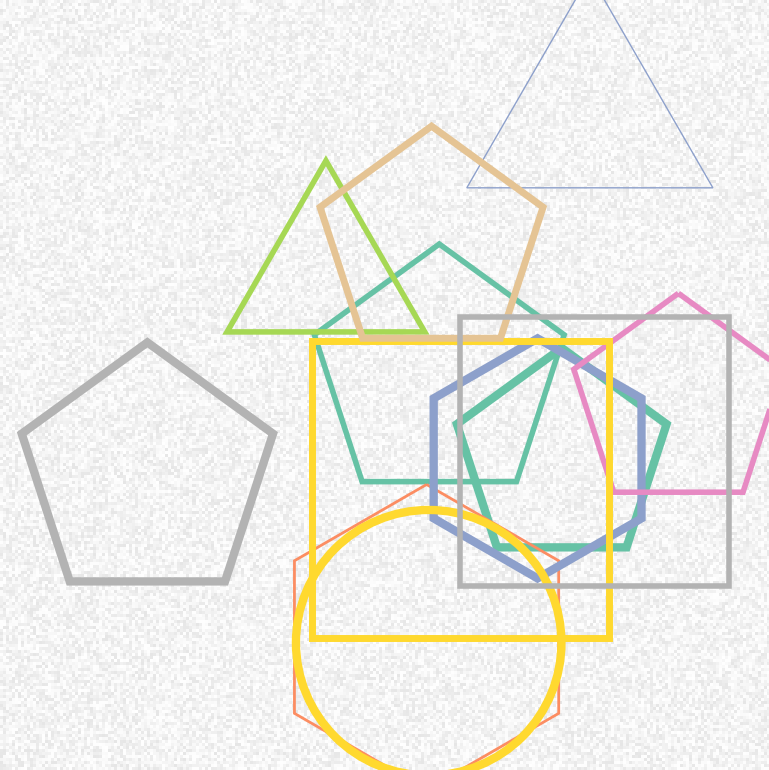[{"shape": "pentagon", "thickness": 3, "radius": 0.72, "center": [0.73, 0.405]}, {"shape": "pentagon", "thickness": 2, "radius": 0.85, "center": [0.57, 0.512]}, {"shape": "hexagon", "thickness": 1, "radius": 0.99, "center": [0.554, 0.173]}, {"shape": "hexagon", "thickness": 3, "radius": 0.78, "center": [0.698, 0.405]}, {"shape": "triangle", "thickness": 0.5, "radius": 0.92, "center": [0.766, 0.848]}, {"shape": "pentagon", "thickness": 2, "radius": 0.71, "center": [0.881, 0.476]}, {"shape": "triangle", "thickness": 2, "radius": 0.74, "center": [0.423, 0.643]}, {"shape": "circle", "thickness": 3, "radius": 0.86, "center": [0.557, 0.165]}, {"shape": "square", "thickness": 2.5, "radius": 0.96, "center": [0.598, 0.365]}, {"shape": "pentagon", "thickness": 2.5, "radius": 0.76, "center": [0.56, 0.684]}, {"shape": "square", "thickness": 2, "radius": 0.87, "center": [0.772, 0.414]}, {"shape": "pentagon", "thickness": 3, "radius": 0.86, "center": [0.191, 0.384]}]